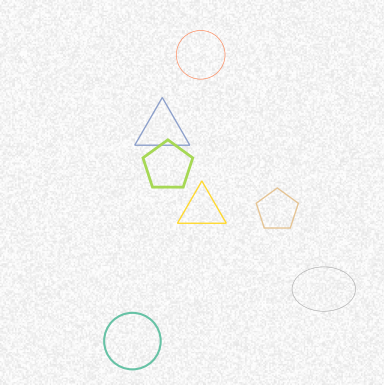[{"shape": "circle", "thickness": 1.5, "radius": 0.37, "center": [0.344, 0.114]}, {"shape": "circle", "thickness": 0.5, "radius": 0.32, "center": [0.521, 0.858]}, {"shape": "triangle", "thickness": 1, "radius": 0.41, "center": [0.422, 0.664]}, {"shape": "pentagon", "thickness": 2, "radius": 0.34, "center": [0.436, 0.569]}, {"shape": "triangle", "thickness": 1, "radius": 0.37, "center": [0.524, 0.457]}, {"shape": "pentagon", "thickness": 1, "radius": 0.29, "center": [0.72, 0.454]}, {"shape": "oval", "thickness": 0.5, "radius": 0.41, "center": [0.841, 0.249]}]